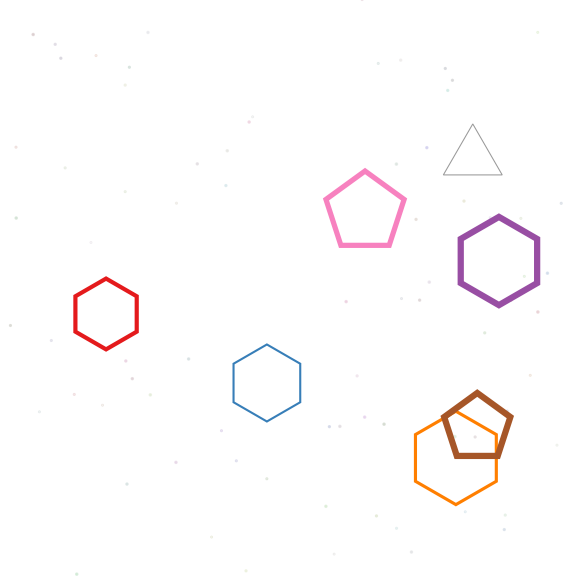[{"shape": "hexagon", "thickness": 2, "radius": 0.31, "center": [0.184, 0.455]}, {"shape": "hexagon", "thickness": 1, "radius": 0.33, "center": [0.462, 0.336]}, {"shape": "hexagon", "thickness": 3, "radius": 0.38, "center": [0.864, 0.547]}, {"shape": "hexagon", "thickness": 1.5, "radius": 0.4, "center": [0.789, 0.206]}, {"shape": "pentagon", "thickness": 3, "radius": 0.3, "center": [0.826, 0.258]}, {"shape": "pentagon", "thickness": 2.5, "radius": 0.36, "center": [0.632, 0.632]}, {"shape": "triangle", "thickness": 0.5, "radius": 0.29, "center": [0.819, 0.726]}]